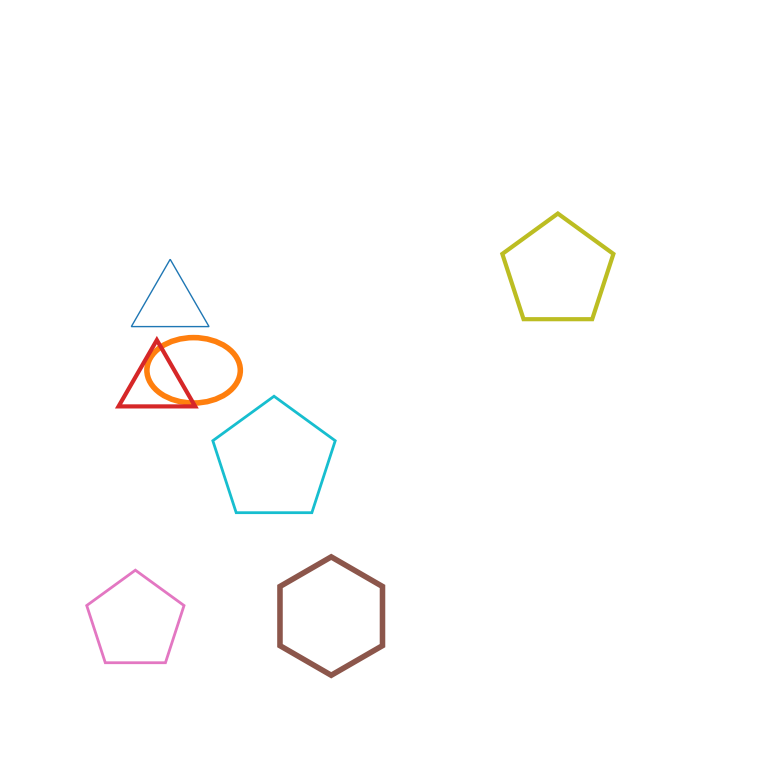[{"shape": "triangle", "thickness": 0.5, "radius": 0.29, "center": [0.221, 0.605]}, {"shape": "oval", "thickness": 2, "radius": 0.3, "center": [0.251, 0.519]}, {"shape": "triangle", "thickness": 1.5, "radius": 0.29, "center": [0.204, 0.501]}, {"shape": "hexagon", "thickness": 2, "radius": 0.38, "center": [0.43, 0.2]}, {"shape": "pentagon", "thickness": 1, "radius": 0.33, "center": [0.176, 0.193]}, {"shape": "pentagon", "thickness": 1.5, "radius": 0.38, "center": [0.725, 0.647]}, {"shape": "pentagon", "thickness": 1, "radius": 0.42, "center": [0.356, 0.402]}]